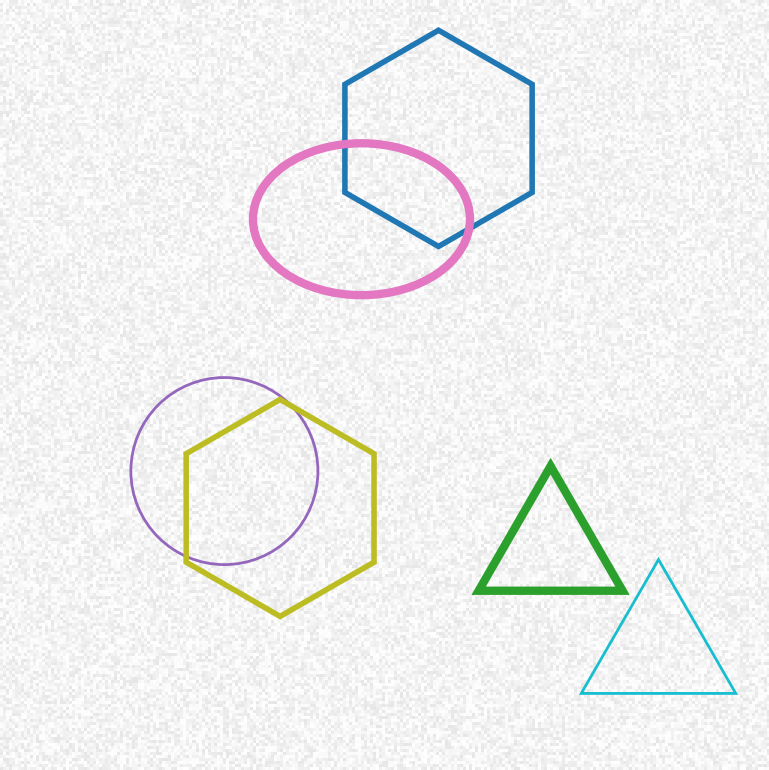[{"shape": "hexagon", "thickness": 2, "radius": 0.7, "center": [0.57, 0.82]}, {"shape": "triangle", "thickness": 3, "radius": 0.54, "center": [0.715, 0.287]}, {"shape": "circle", "thickness": 1, "radius": 0.61, "center": [0.291, 0.388]}, {"shape": "oval", "thickness": 3, "radius": 0.7, "center": [0.469, 0.715]}, {"shape": "hexagon", "thickness": 2, "radius": 0.7, "center": [0.364, 0.34]}, {"shape": "triangle", "thickness": 1, "radius": 0.58, "center": [0.855, 0.157]}]